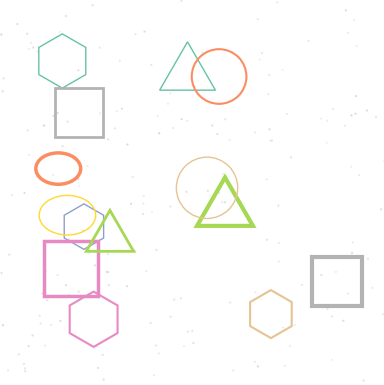[{"shape": "triangle", "thickness": 1, "radius": 0.42, "center": [0.487, 0.808]}, {"shape": "hexagon", "thickness": 1, "radius": 0.35, "center": [0.162, 0.842]}, {"shape": "circle", "thickness": 1.5, "radius": 0.35, "center": [0.569, 0.801]}, {"shape": "oval", "thickness": 2.5, "radius": 0.29, "center": [0.151, 0.562]}, {"shape": "hexagon", "thickness": 1, "radius": 0.3, "center": [0.218, 0.411]}, {"shape": "square", "thickness": 2.5, "radius": 0.36, "center": [0.184, 0.303]}, {"shape": "hexagon", "thickness": 1.5, "radius": 0.36, "center": [0.243, 0.171]}, {"shape": "triangle", "thickness": 2, "radius": 0.35, "center": [0.286, 0.383]}, {"shape": "triangle", "thickness": 3, "radius": 0.42, "center": [0.584, 0.455]}, {"shape": "oval", "thickness": 1, "radius": 0.37, "center": [0.175, 0.441]}, {"shape": "hexagon", "thickness": 1.5, "radius": 0.31, "center": [0.704, 0.184]}, {"shape": "circle", "thickness": 1, "radius": 0.4, "center": [0.538, 0.512]}, {"shape": "square", "thickness": 2, "radius": 0.32, "center": [0.205, 0.708]}, {"shape": "square", "thickness": 3, "radius": 0.32, "center": [0.875, 0.269]}]